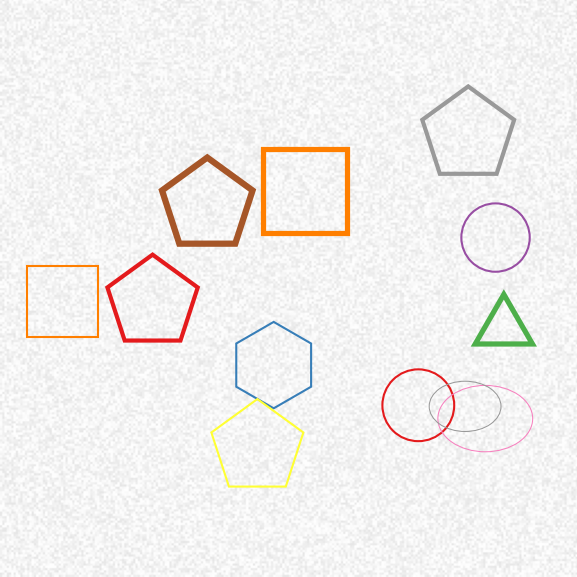[{"shape": "pentagon", "thickness": 2, "radius": 0.41, "center": [0.264, 0.476]}, {"shape": "circle", "thickness": 1, "radius": 0.31, "center": [0.724, 0.297]}, {"shape": "hexagon", "thickness": 1, "radius": 0.37, "center": [0.474, 0.367]}, {"shape": "triangle", "thickness": 2.5, "radius": 0.29, "center": [0.872, 0.432]}, {"shape": "circle", "thickness": 1, "radius": 0.3, "center": [0.858, 0.588]}, {"shape": "square", "thickness": 1, "radius": 0.31, "center": [0.109, 0.477]}, {"shape": "square", "thickness": 2.5, "radius": 0.37, "center": [0.528, 0.668]}, {"shape": "pentagon", "thickness": 1, "radius": 0.42, "center": [0.446, 0.224]}, {"shape": "pentagon", "thickness": 3, "radius": 0.41, "center": [0.359, 0.644]}, {"shape": "oval", "thickness": 0.5, "radius": 0.41, "center": [0.84, 0.274]}, {"shape": "oval", "thickness": 0.5, "radius": 0.31, "center": [0.805, 0.295]}, {"shape": "pentagon", "thickness": 2, "radius": 0.42, "center": [0.811, 0.766]}]